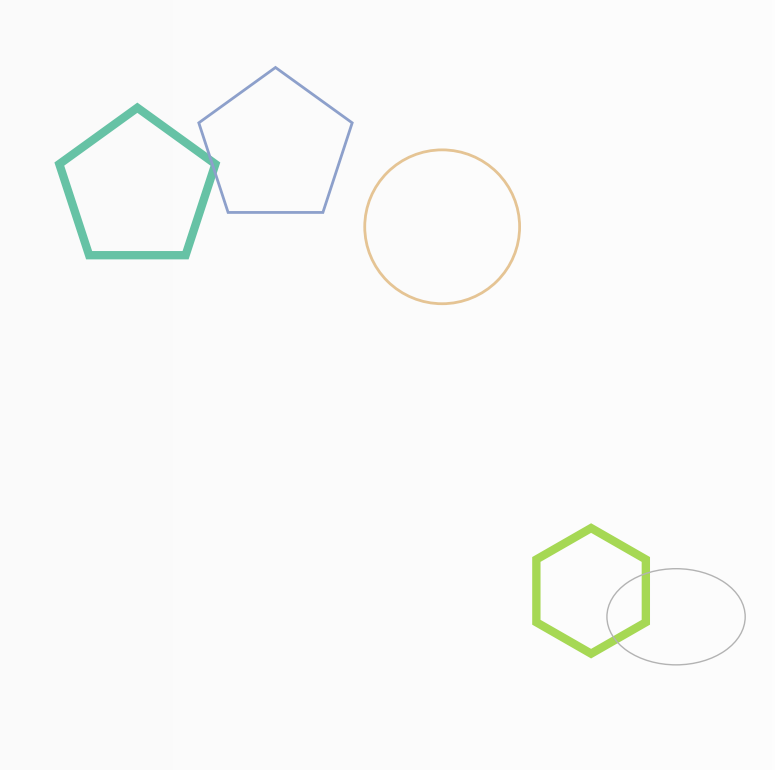[{"shape": "pentagon", "thickness": 3, "radius": 0.53, "center": [0.177, 0.754]}, {"shape": "pentagon", "thickness": 1, "radius": 0.52, "center": [0.355, 0.808]}, {"shape": "hexagon", "thickness": 3, "radius": 0.41, "center": [0.763, 0.233]}, {"shape": "circle", "thickness": 1, "radius": 0.5, "center": [0.571, 0.705]}, {"shape": "oval", "thickness": 0.5, "radius": 0.45, "center": [0.872, 0.199]}]